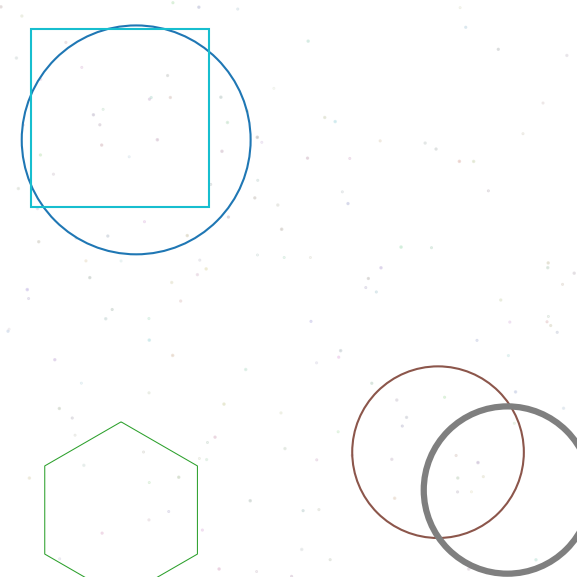[{"shape": "circle", "thickness": 1, "radius": 0.99, "center": [0.236, 0.757]}, {"shape": "hexagon", "thickness": 0.5, "radius": 0.76, "center": [0.21, 0.116]}, {"shape": "circle", "thickness": 1, "radius": 0.74, "center": [0.758, 0.216]}, {"shape": "circle", "thickness": 3, "radius": 0.72, "center": [0.879, 0.151]}, {"shape": "square", "thickness": 1, "radius": 0.77, "center": [0.208, 0.794]}]